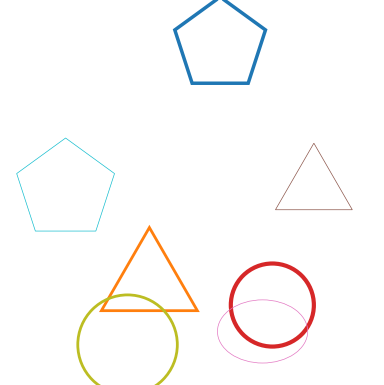[{"shape": "pentagon", "thickness": 2.5, "radius": 0.62, "center": [0.572, 0.884]}, {"shape": "triangle", "thickness": 2, "radius": 0.72, "center": [0.388, 0.265]}, {"shape": "circle", "thickness": 3, "radius": 0.54, "center": [0.707, 0.208]}, {"shape": "triangle", "thickness": 0.5, "radius": 0.58, "center": [0.815, 0.513]}, {"shape": "oval", "thickness": 0.5, "radius": 0.59, "center": [0.682, 0.139]}, {"shape": "circle", "thickness": 2, "radius": 0.65, "center": [0.331, 0.105]}, {"shape": "pentagon", "thickness": 0.5, "radius": 0.67, "center": [0.17, 0.508]}]